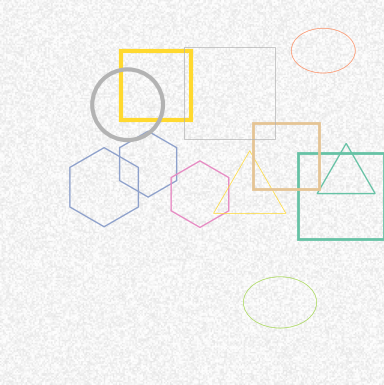[{"shape": "triangle", "thickness": 1, "radius": 0.43, "center": [0.899, 0.541]}, {"shape": "square", "thickness": 2, "radius": 0.56, "center": [0.885, 0.49]}, {"shape": "oval", "thickness": 0.5, "radius": 0.42, "center": [0.84, 0.868]}, {"shape": "hexagon", "thickness": 1, "radius": 0.43, "center": [0.385, 0.574]}, {"shape": "hexagon", "thickness": 1, "radius": 0.51, "center": [0.27, 0.514]}, {"shape": "hexagon", "thickness": 1, "radius": 0.43, "center": [0.519, 0.496]}, {"shape": "oval", "thickness": 0.5, "radius": 0.48, "center": [0.727, 0.214]}, {"shape": "square", "thickness": 3, "radius": 0.45, "center": [0.405, 0.778]}, {"shape": "triangle", "thickness": 0.5, "radius": 0.54, "center": [0.649, 0.5]}, {"shape": "square", "thickness": 2, "radius": 0.43, "center": [0.742, 0.595]}, {"shape": "circle", "thickness": 3, "radius": 0.46, "center": [0.332, 0.728]}, {"shape": "square", "thickness": 0.5, "radius": 0.59, "center": [0.596, 0.758]}]